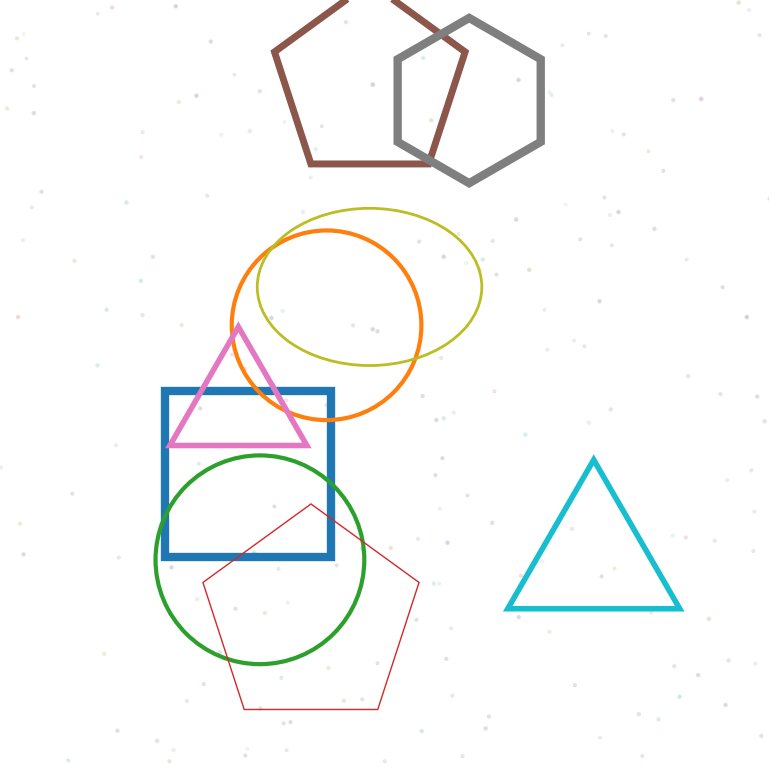[{"shape": "square", "thickness": 3, "radius": 0.54, "center": [0.322, 0.384]}, {"shape": "circle", "thickness": 1.5, "radius": 0.62, "center": [0.424, 0.578]}, {"shape": "circle", "thickness": 1.5, "radius": 0.68, "center": [0.338, 0.273]}, {"shape": "pentagon", "thickness": 0.5, "radius": 0.74, "center": [0.404, 0.198]}, {"shape": "pentagon", "thickness": 2.5, "radius": 0.65, "center": [0.48, 0.892]}, {"shape": "triangle", "thickness": 2, "radius": 0.51, "center": [0.31, 0.473]}, {"shape": "hexagon", "thickness": 3, "radius": 0.54, "center": [0.609, 0.869]}, {"shape": "oval", "thickness": 1, "radius": 0.73, "center": [0.48, 0.627]}, {"shape": "triangle", "thickness": 2, "radius": 0.64, "center": [0.771, 0.274]}]